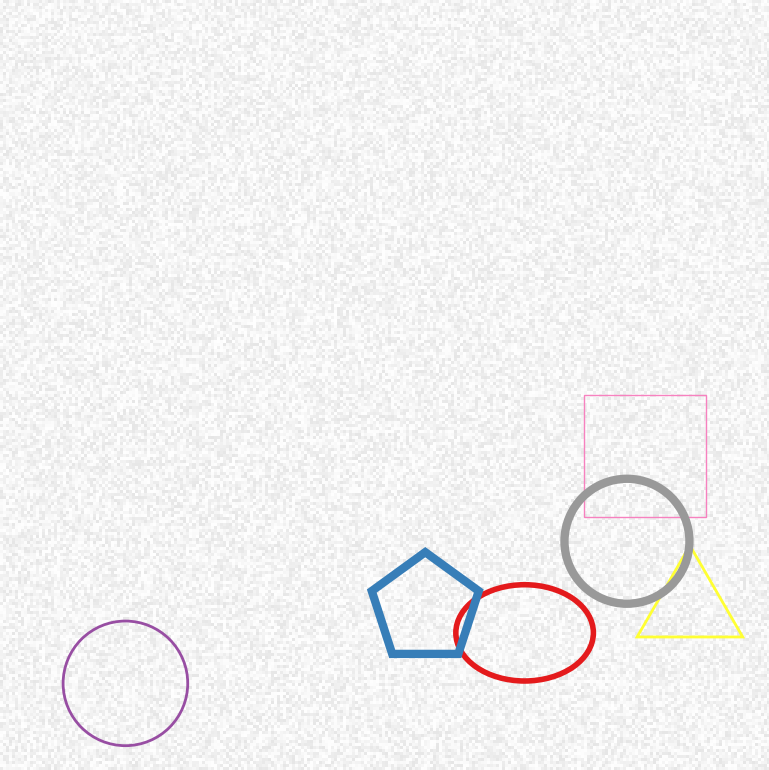[{"shape": "oval", "thickness": 2, "radius": 0.45, "center": [0.681, 0.178]}, {"shape": "pentagon", "thickness": 3, "radius": 0.37, "center": [0.552, 0.21]}, {"shape": "circle", "thickness": 1, "radius": 0.4, "center": [0.163, 0.113]}, {"shape": "triangle", "thickness": 1, "radius": 0.4, "center": [0.896, 0.212]}, {"shape": "square", "thickness": 0.5, "radius": 0.39, "center": [0.838, 0.408]}, {"shape": "circle", "thickness": 3, "radius": 0.41, "center": [0.814, 0.297]}]